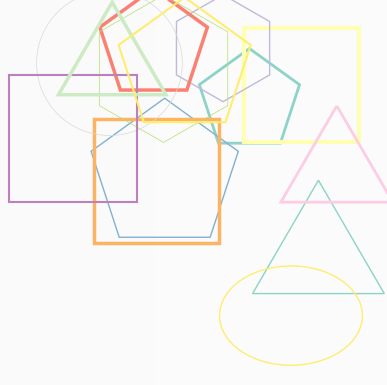[{"shape": "triangle", "thickness": 1, "radius": 0.98, "center": [0.822, 0.336]}, {"shape": "pentagon", "thickness": 2, "radius": 0.68, "center": [0.644, 0.738]}, {"shape": "square", "thickness": 3, "radius": 0.74, "center": [0.778, 0.779]}, {"shape": "hexagon", "thickness": 1, "radius": 0.69, "center": [0.576, 0.875]}, {"shape": "pentagon", "thickness": 2.5, "radius": 0.73, "center": [0.396, 0.884]}, {"shape": "pentagon", "thickness": 1, "radius": 1.0, "center": [0.425, 0.545]}, {"shape": "square", "thickness": 2.5, "radius": 0.81, "center": [0.404, 0.53]}, {"shape": "hexagon", "thickness": 0.5, "radius": 0.96, "center": [0.422, 0.822]}, {"shape": "triangle", "thickness": 2, "radius": 0.83, "center": [0.869, 0.558]}, {"shape": "circle", "thickness": 0.5, "radius": 0.94, "center": [0.282, 0.836]}, {"shape": "square", "thickness": 1.5, "radius": 0.83, "center": [0.188, 0.64]}, {"shape": "triangle", "thickness": 2.5, "radius": 0.8, "center": [0.289, 0.834]}, {"shape": "oval", "thickness": 1, "radius": 0.92, "center": [0.751, 0.18]}, {"shape": "pentagon", "thickness": 1.5, "radius": 0.9, "center": [0.477, 0.828]}]